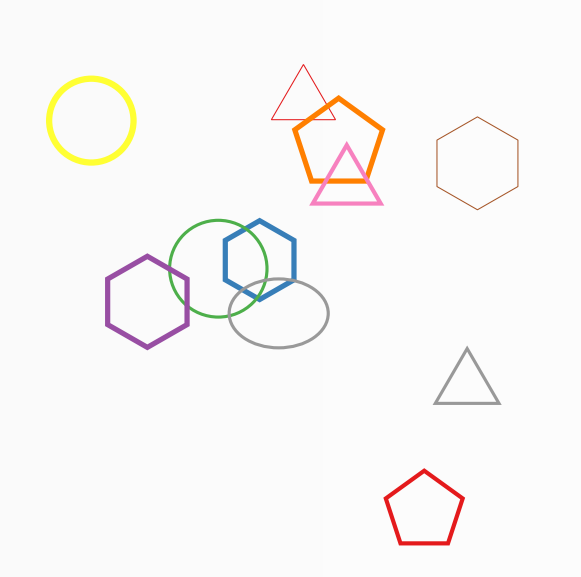[{"shape": "pentagon", "thickness": 2, "radius": 0.35, "center": [0.73, 0.114]}, {"shape": "triangle", "thickness": 0.5, "radius": 0.32, "center": [0.522, 0.824]}, {"shape": "hexagon", "thickness": 2.5, "radius": 0.34, "center": [0.447, 0.549]}, {"shape": "circle", "thickness": 1.5, "radius": 0.42, "center": [0.376, 0.534]}, {"shape": "hexagon", "thickness": 2.5, "radius": 0.39, "center": [0.254, 0.476]}, {"shape": "pentagon", "thickness": 2.5, "radius": 0.4, "center": [0.583, 0.75]}, {"shape": "circle", "thickness": 3, "radius": 0.36, "center": [0.157, 0.79]}, {"shape": "hexagon", "thickness": 0.5, "radius": 0.4, "center": [0.821, 0.716]}, {"shape": "triangle", "thickness": 2, "radius": 0.34, "center": [0.597, 0.68]}, {"shape": "triangle", "thickness": 1.5, "radius": 0.32, "center": [0.804, 0.332]}, {"shape": "oval", "thickness": 1.5, "radius": 0.43, "center": [0.479, 0.456]}]